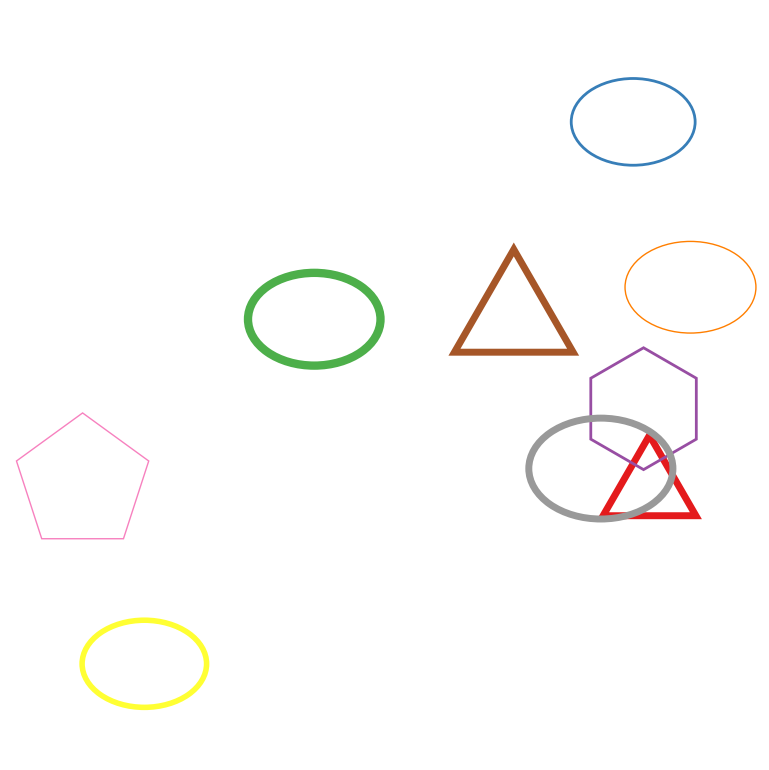[{"shape": "triangle", "thickness": 2.5, "radius": 0.35, "center": [0.843, 0.365]}, {"shape": "oval", "thickness": 1, "radius": 0.4, "center": [0.822, 0.842]}, {"shape": "oval", "thickness": 3, "radius": 0.43, "center": [0.408, 0.585]}, {"shape": "hexagon", "thickness": 1, "radius": 0.4, "center": [0.836, 0.469]}, {"shape": "oval", "thickness": 0.5, "radius": 0.43, "center": [0.897, 0.627]}, {"shape": "oval", "thickness": 2, "radius": 0.4, "center": [0.187, 0.138]}, {"shape": "triangle", "thickness": 2.5, "radius": 0.44, "center": [0.667, 0.587]}, {"shape": "pentagon", "thickness": 0.5, "radius": 0.45, "center": [0.107, 0.373]}, {"shape": "oval", "thickness": 2.5, "radius": 0.47, "center": [0.78, 0.391]}]